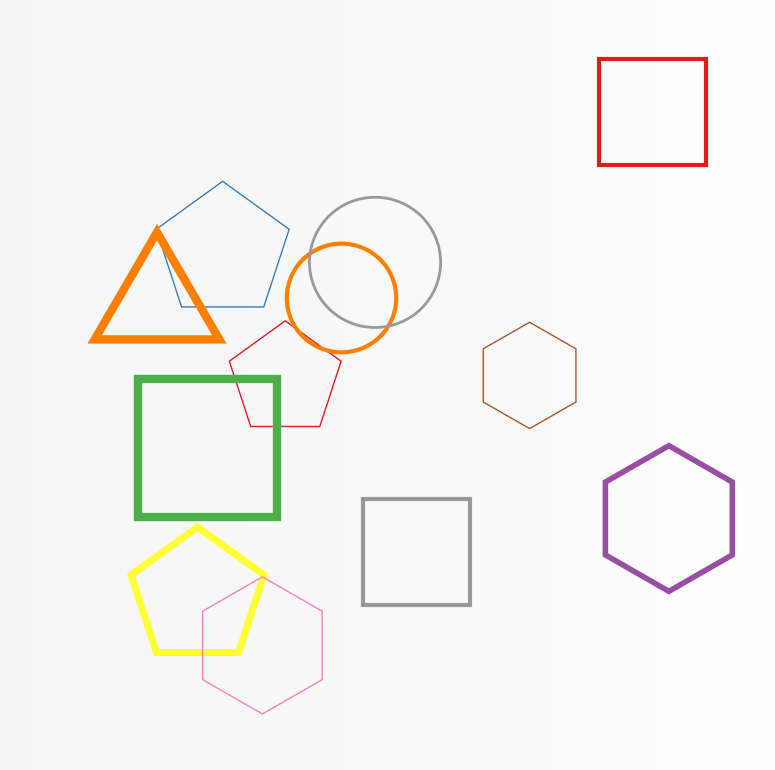[{"shape": "square", "thickness": 1.5, "radius": 0.34, "center": [0.842, 0.854]}, {"shape": "pentagon", "thickness": 0.5, "radius": 0.38, "center": [0.368, 0.507]}, {"shape": "pentagon", "thickness": 0.5, "radius": 0.45, "center": [0.287, 0.674]}, {"shape": "square", "thickness": 3, "radius": 0.45, "center": [0.268, 0.418]}, {"shape": "hexagon", "thickness": 2, "radius": 0.47, "center": [0.863, 0.327]}, {"shape": "circle", "thickness": 1.5, "radius": 0.35, "center": [0.441, 0.613]}, {"shape": "triangle", "thickness": 3, "radius": 0.46, "center": [0.203, 0.606]}, {"shape": "pentagon", "thickness": 2.5, "radius": 0.45, "center": [0.255, 0.225]}, {"shape": "hexagon", "thickness": 0.5, "radius": 0.35, "center": [0.683, 0.512]}, {"shape": "hexagon", "thickness": 0.5, "radius": 0.45, "center": [0.339, 0.162]}, {"shape": "square", "thickness": 1.5, "radius": 0.34, "center": [0.538, 0.283]}, {"shape": "circle", "thickness": 1, "radius": 0.42, "center": [0.484, 0.659]}]